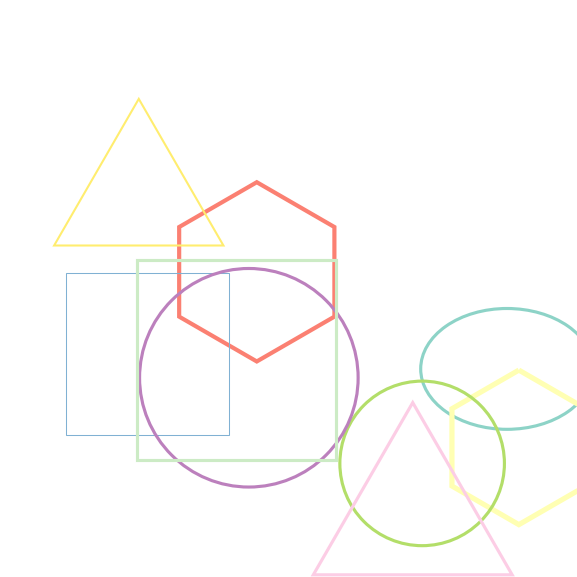[{"shape": "oval", "thickness": 1.5, "radius": 0.75, "center": [0.878, 0.36]}, {"shape": "hexagon", "thickness": 2.5, "radius": 0.67, "center": [0.898, 0.224]}, {"shape": "hexagon", "thickness": 2, "radius": 0.78, "center": [0.445, 0.528]}, {"shape": "square", "thickness": 0.5, "radius": 0.7, "center": [0.255, 0.386]}, {"shape": "circle", "thickness": 1.5, "radius": 0.71, "center": [0.731, 0.197]}, {"shape": "triangle", "thickness": 1.5, "radius": 0.99, "center": [0.715, 0.103]}, {"shape": "circle", "thickness": 1.5, "radius": 0.95, "center": [0.431, 0.345]}, {"shape": "square", "thickness": 1.5, "radius": 0.86, "center": [0.409, 0.376]}, {"shape": "triangle", "thickness": 1, "radius": 0.85, "center": [0.24, 0.659]}]